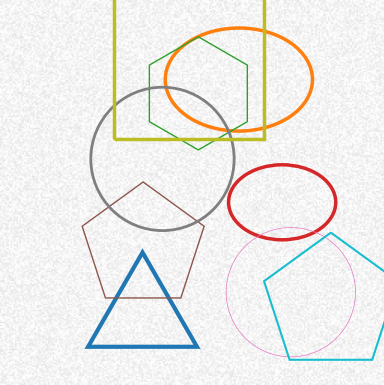[{"shape": "triangle", "thickness": 3, "radius": 0.82, "center": [0.37, 0.181]}, {"shape": "oval", "thickness": 2.5, "radius": 0.96, "center": [0.62, 0.793]}, {"shape": "hexagon", "thickness": 1, "radius": 0.73, "center": [0.515, 0.757]}, {"shape": "oval", "thickness": 2.5, "radius": 0.7, "center": [0.733, 0.475]}, {"shape": "pentagon", "thickness": 1, "radius": 0.83, "center": [0.372, 0.361]}, {"shape": "circle", "thickness": 0.5, "radius": 0.84, "center": [0.755, 0.241]}, {"shape": "circle", "thickness": 2, "radius": 0.93, "center": [0.422, 0.587]}, {"shape": "square", "thickness": 2.5, "radius": 0.97, "center": [0.491, 0.835]}, {"shape": "pentagon", "thickness": 1.5, "radius": 0.91, "center": [0.859, 0.213]}]